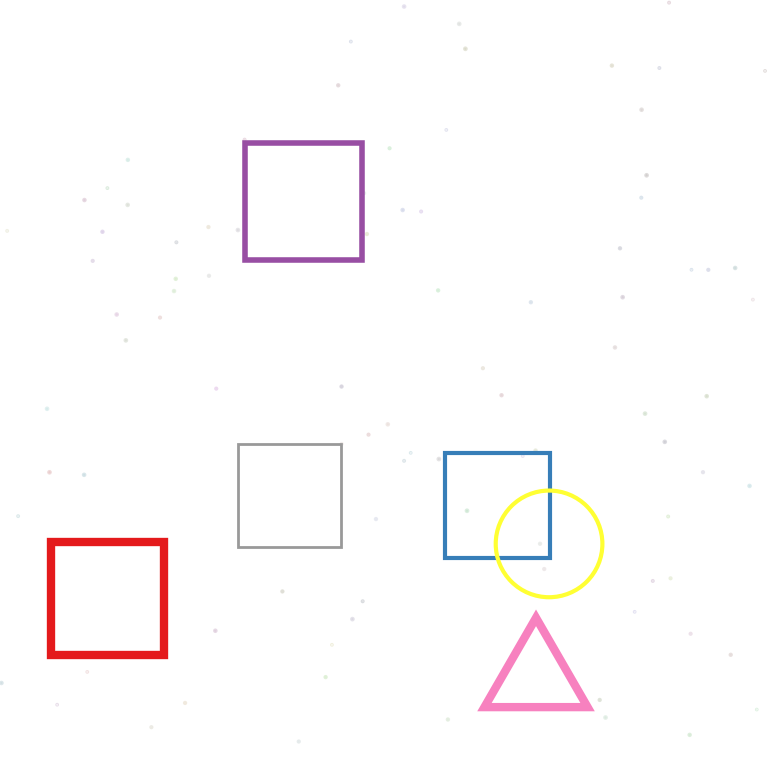[{"shape": "square", "thickness": 3, "radius": 0.37, "center": [0.14, 0.223]}, {"shape": "square", "thickness": 1.5, "radius": 0.34, "center": [0.647, 0.344]}, {"shape": "square", "thickness": 2, "radius": 0.38, "center": [0.394, 0.738]}, {"shape": "circle", "thickness": 1.5, "radius": 0.35, "center": [0.713, 0.294]}, {"shape": "triangle", "thickness": 3, "radius": 0.39, "center": [0.696, 0.12]}, {"shape": "square", "thickness": 1, "radius": 0.34, "center": [0.376, 0.356]}]